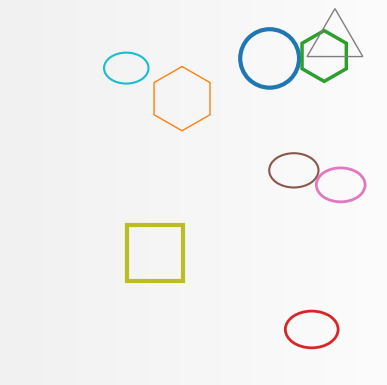[{"shape": "circle", "thickness": 3, "radius": 0.38, "center": [0.696, 0.848]}, {"shape": "hexagon", "thickness": 1, "radius": 0.42, "center": [0.47, 0.744]}, {"shape": "hexagon", "thickness": 2.5, "radius": 0.33, "center": [0.837, 0.855]}, {"shape": "oval", "thickness": 2, "radius": 0.34, "center": [0.804, 0.144]}, {"shape": "oval", "thickness": 1.5, "radius": 0.32, "center": [0.758, 0.558]}, {"shape": "oval", "thickness": 2, "radius": 0.31, "center": [0.879, 0.52]}, {"shape": "triangle", "thickness": 1, "radius": 0.42, "center": [0.864, 0.895]}, {"shape": "square", "thickness": 3, "radius": 0.36, "center": [0.4, 0.343]}, {"shape": "oval", "thickness": 1.5, "radius": 0.29, "center": [0.326, 0.823]}]